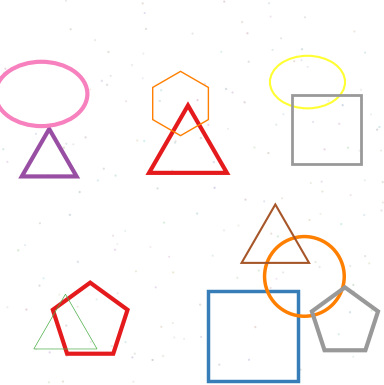[{"shape": "pentagon", "thickness": 3, "radius": 0.51, "center": [0.234, 0.164]}, {"shape": "triangle", "thickness": 3, "radius": 0.58, "center": [0.488, 0.609]}, {"shape": "square", "thickness": 2.5, "radius": 0.59, "center": [0.656, 0.127]}, {"shape": "triangle", "thickness": 0.5, "radius": 0.47, "center": [0.17, 0.141]}, {"shape": "triangle", "thickness": 3, "radius": 0.41, "center": [0.128, 0.583]}, {"shape": "circle", "thickness": 2.5, "radius": 0.52, "center": [0.791, 0.282]}, {"shape": "hexagon", "thickness": 1, "radius": 0.42, "center": [0.469, 0.731]}, {"shape": "oval", "thickness": 1.5, "radius": 0.49, "center": [0.799, 0.787]}, {"shape": "triangle", "thickness": 1.5, "radius": 0.51, "center": [0.715, 0.368]}, {"shape": "oval", "thickness": 3, "radius": 0.6, "center": [0.108, 0.756]}, {"shape": "square", "thickness": 2, "radius": 0.45, "center": [0.848, 0.665]}, {"shape": "pentagon", "thickness": 3, "radius": 0.45, "center": [0.896, 0.163]}]